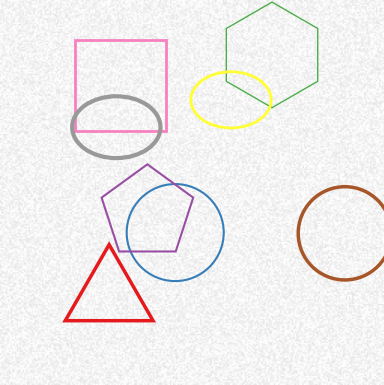[{"shape": "triangle", "thickness": 2.5, "radius": 0.66, "center": [0.283, 0.233]}, {"shape": "circle", "thickness": 1.5, "radius": 0.63, "center": [0.455, 0.396]}, {"shape": "hexagon", "thickness": 1, "radius": 0.69, "center": [0.707, 0.857]}, {"shape": "pentagon", "thickness": 1.5, "radius": 0.63, "center": [0.383, 0.448]}, {"shape": "oval", "thickness": 2, "radius": 0.52, "center": [0.6, 0.741]}, {"shape": "circle", "thickness": 2.5, "radius": 0.61, "center": [0.896, 0.394]}, {"shape": "square", "thickness": 2, "radius": 0.59, "center": [0.313, 0.779]}, {"shape": "oval", "thickness": 3, "radius": 0.57, "center": [0.302, 0.67]}]